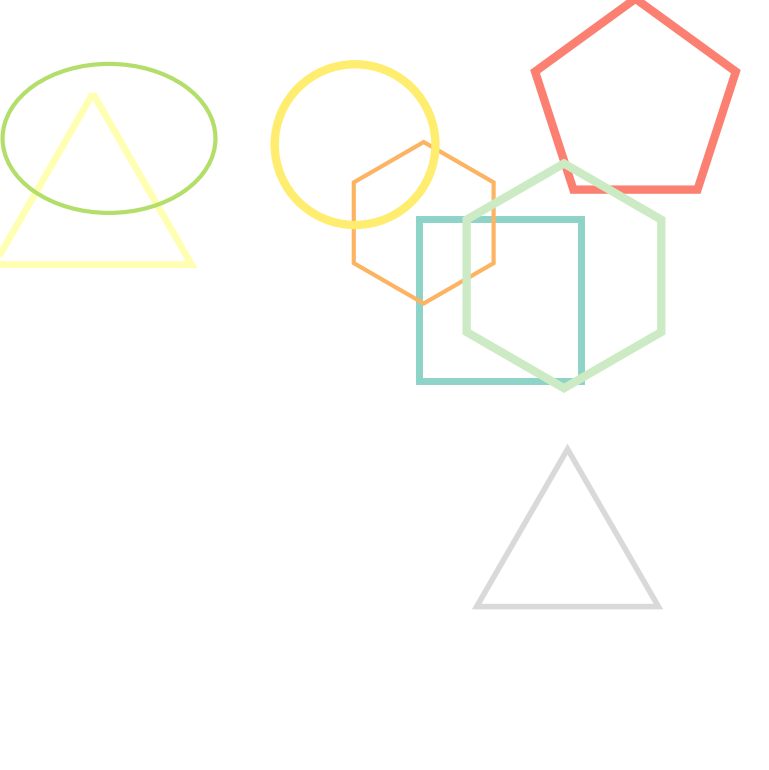[{"shape": "square", "thickness": 2.5, "radius": 0.53, "center": [0.649, 0.61]}, {"shape": "triangle", "thickness": 2.5, "radius": 0.74, "center": [0.121, 0.73]}, {"shape": "pentagon", "thickness": 3, "radius": 0.69, "center": [0.825, 0.865]}, {"shape": "hexagon", "thickness": 1.5, "radius": 0.52, "center": [0.55, 0.711]}, {"shape": "oval", "thickness": 1.5, "radius": 0.69, "center": [0.142, 0.82]}, {"shape": "triangle", "thickness": 2, "radius": 0.68, "center": [0.737, 0.28]}, {"shape": "hexagon", "thickness": 3, "radius": 0.73, "center": [0.732, 0.642]}, {"shape": "circle", "thickness": 3, "radius": 0.52, "center": [0.461, 0.812]}]